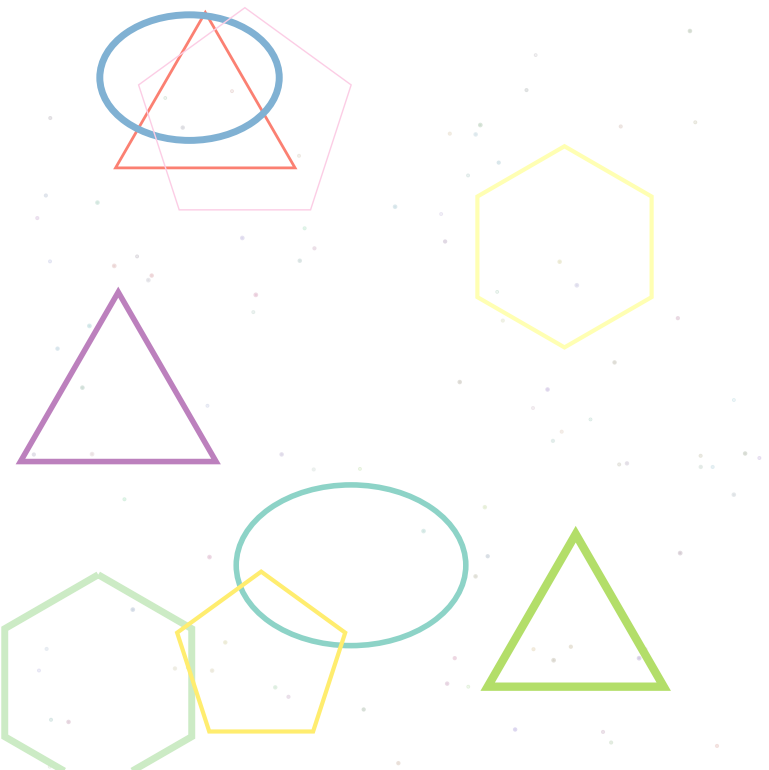[{"shape": "oval", "thickness": 2, "radius": 0.75, "center": [0.456, 0.266]}, {"shape": "hexagon", "thickness": 1.5, "radius": 0.65, "center": [0.733, 0.679]}, {"shape": "triangle", "thickness": 1, "radius": 0.67, "center": [0.267, 0.849]}, {"shape": "oval", "thickness": 2.5, "radius": 0.58, "center": [0.246, 0.899]}, {"shape": "triangle", "thickness": 3, "radius": 0.66, "center": [0.748, 0.174]}, {"shape": "pentagon", "thickness": 0.5, "radius": 0.73, "center": [0.318, 0.845]}, {"shape": "triangle", "thickness": 2, "radius": 0.73, "center": [0.154, 0.474]}, {"shape": "hexagon", "thickness": 2.5, "radius": 0.7, "center": [0.128, 0.113]}, {"shape": "pentagon", "thickness": 1.5, "radius": 0.57, "center": [0.339, 0.143]}]